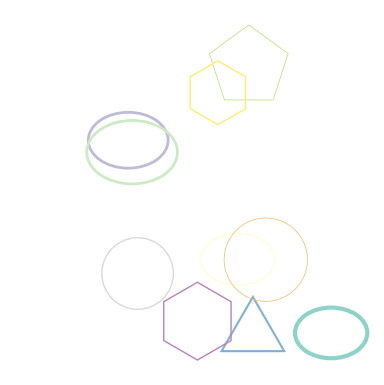[{"shape": "oval", "thickness": 3, "radius": 0.47, "center": [0.86, 0.135]}, {"shape": "oval", "thickness": 0.5, "radius": 0.48, "center": [0.618, 0.326]}, {"shape": "oval", "thickness": 2, "radius": 0.52, "center": [0.333, 0.636]}, {"shape": "triangle", "thickness": 1.5, "radius": 0.47, "center": [0.657, 0.135]}, {"shape": "circle", "thickness": 0.5, "radius": 0.54, "center": [0.69, 0.326]}, {"shape": "pentagon", "thickness": 0.5, "radius": 0.54, "center": [0.646, 0.827]}, {"shape": "circle", "thickness": 1, "radius": 0.46, "center": [0.357, 0.29]}, {"shape": "hexagon", "thickness": 1, "radius": 0.5, "center": [0.513, 0.166]}, {"shape": "oval", "thickness": 2, "radius": 0.59, "center": [0.343, 0.605]}, {"shape": "hexagon", "thickness": 1, "radius": 0.41, "center": [0.566, 0.759]}]